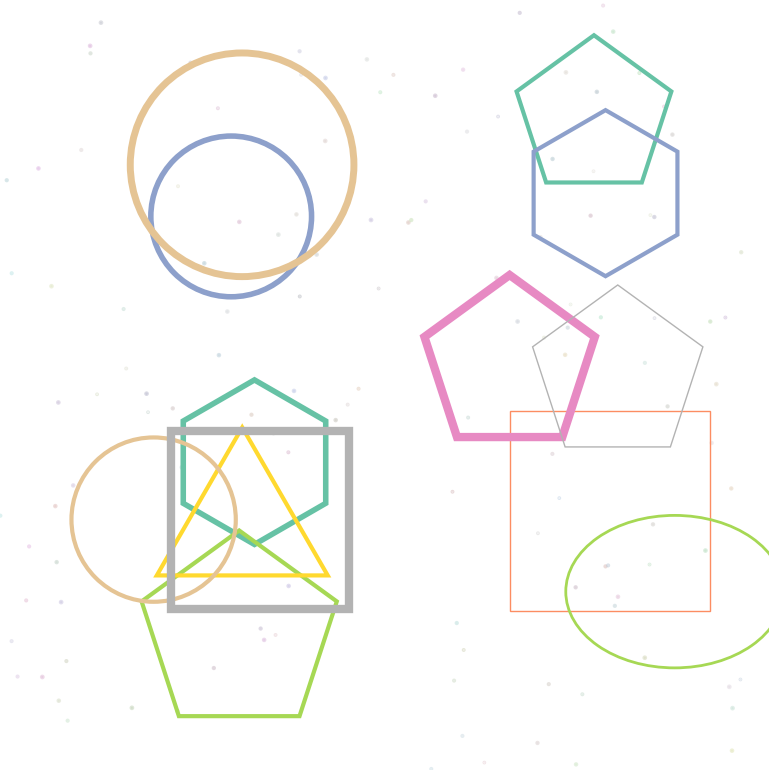[{"shape": "pentagon", "thickness": 1.5, "radius": 0.53, "center": [0.771, 0.849]}, {"shape": "hexagon", "thickness": 2, "radius": 0.53, "center": [0.331, 0.4]}, {"shape": "square", "thickness": 0.5, "radius": 0.65, "center": [0.792, 0.337]}, {"shape": "hexagon", "thickness": 1.5, "radius": 0.54, "center": [0.786, 0.749]}, {"shape": "circle", "thickness": 2, "radius": 0.52, "center": [0.3, 0.719]}, {"shape": "pentagon", "thickness": 3, "radius": 0.58, "center": [0.662, 0.527]}, {"shape": "pentagon", "thickness": 1.5, "radius": 0.67, "center": [0.311, 0.178]}, {"shape": "oval", "thickness": 1, "radius": 0.71, "center": [0.876, 0.232]}, {"shape": "triangle", "thickness": 1.5, "radius": 0.64, "center": [0.315, 0.317]}, {"shape": "circle", "thickness": 1.5, "radius": 0.53, "center": [0.2, 0.325]}, {"shape": "circle", "thickness": 2.5, "radius": 0.73, "center": [0.314, 0.786]}, {"shape": "square", "thickness": 3, "radius": 0.58, "center": [0.338, 0.325]}, {"shape": "pentagon", "thickness": 0.5, "radius": 0.58, "center": [0.802, 0.514]}]